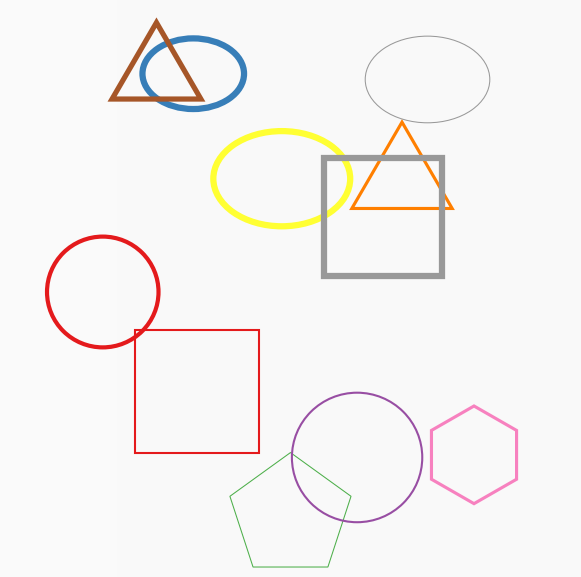[{"shape": "square", "thickness": 1, "radius": 0.54, "center": [0.339, 0.321]}, {"shape": "circle", "thickness": 2, "radius": 0.48, "center": [0.177, 0.494]}, {"shape": "oval", "thickness": 3, "radius": 0.44, "center": [0.332, 0.871]}, {"shape": "pentagon", "thickness": 0.5, "radius": 0.55, "center": [0.5, 0.106]}, {"shape": "circle", "thickness": 1, "radius": 0.56, "center": [0.614, 0.207]}, {"shape": "triangle", "thickness": 1.5, "radius": 0.5, "center": [0.692, 0.688]}, {"shape": "oval", "thickness": 3, "radius": 0.59, "center": [0.485, 0.69]}, {"shape": "triangle", "thickness": 2.5, "radius": 0.44, "center": [0.269, 0.872]}, {"shape": "hexagon", "thickness": 1.5, "radius": 0.42, "center": [0.816, 0.212]}, {"shape": "square", "thickness": 3, "radius": 0.51, "center": [0.658, 0.623]}, {"shape": "oval", "thickness": 0.5, "radius": 0.54, "center": [0.736, 0.862]}]